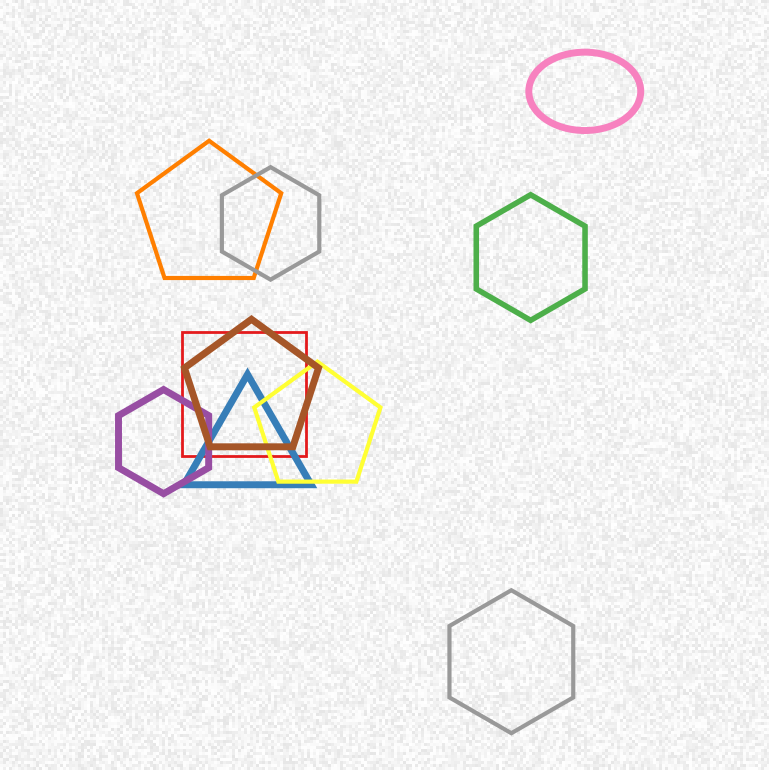[{"shape": "square", "thickness": 1, "radius": 0.4, "center": [0.317, 0.489]}, {"shape": "triangle", "thickness": 2.5, "radius": 0.48, "center": [0.321, 0.418]}, {"shape": "hexagon", "thickness": 2, "radius": 0.41, "center": [0.689, 0.666]}, {"shape": "hexagon", "thickness": 2.5, "radius": 0.34, "center": [0.212, 0.426]}, {"shape": "pentagon", "thickness": 1.5, "radius": 0.49, "center": [0.272, 0.719]}, {"shape": "pentagon", "thickness": 1.5, "radius": 0.43, "center": [0.412, 0.444]}, {"shape": "pentagon", "thickness": 2.5, "radius": 0.46, "center": [0.327, 0.494]}, {"shape": "oval", "thickness": 2.5, "radius": 0.36, "center": [0.759, 0.881]}, {"shape": "hexagon", "thickness": 1.5, "radius": 0.46, "center": [0.664, 0.141]}, {"shape": "hexagon", "thickness": 1.5, "radius": 0.37, "center": [0.351, 0.71]}]